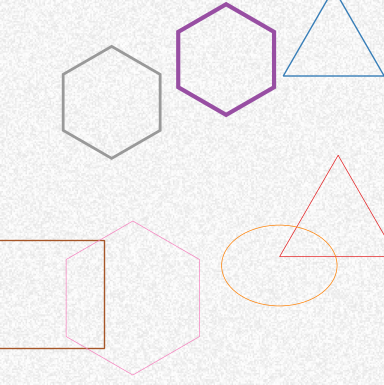[{"shape": "triangle", "thickness": 0.5, "radius": 0.88, "center": [0.878, 0.421]}, {"shape": "triangle", "thickness": 1, "radius": 0.76, "center": [0.867, 0.878]}, {"shape": "hexagon", "thickness": 3, "radius": 0.72, "center": [0.587, 0.845]}, {"shape": "oval", "thickness": 0.5, "radius": 0.75, "center": [0.726, 0.31]}, {"shape": "square", "thickness": 1, "radius": 0.7, "center": [0.131, 0.237]}, {"shape": "hexagon", "thickness": 0.5, "radius": 1.0, "center": [0.345, 0.226]}, {"shape": "hexagon", "thickness": 2, "radius": 0.73, "center": [0.29, 0.734]}]